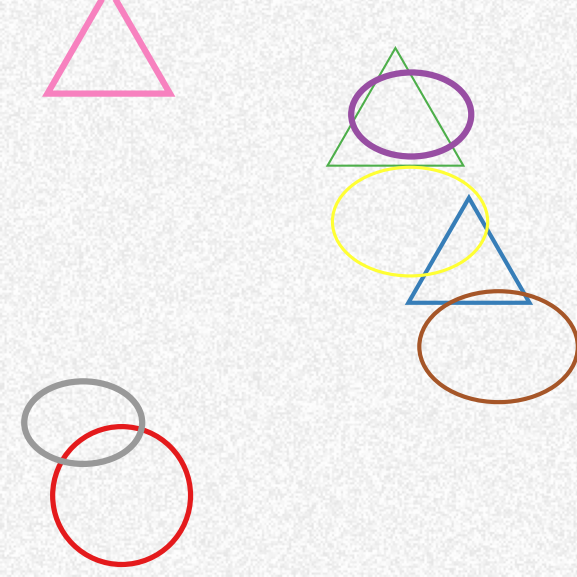[{"shape": "circle", "thickness": 2.5, "radius": 0.6, "center": [0.211, 0.141]}, {"shape": "triangle", "thickness": 2, "radius": 0.61, "center": [0.812, 0.535]}, {"shape": "triangle", "thickness": 1, "radius": 0.68, "center": [0.685, 0.78]}, {"shape": "oval", "thickness": 3, "radius": 0.52, "center": [0.712, 0.801]}, {"shape": "oval", "thickness": 1.5, "radius": 0.67, "center": [0.71, 0.615]}, {"shape": "oval", "thickness": 2, "radius": 0.69, "center": [0.863, 0.399]}, {"shape": "triangle", "thickness": 3, "radius": 0.61, "center": [0.188, 0.898]}, {"shape": "oval", "thickness": 3, "radius": 0.51, "center": [0.144, 0.267]}]